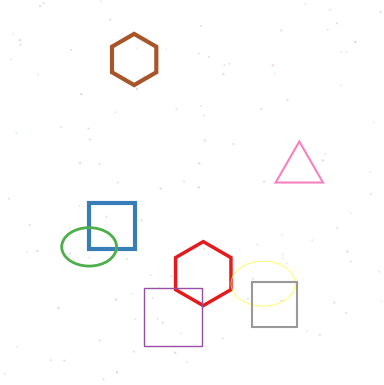[{"shape": "hexagon", "thickness": 2.5, "radius": 0.42, "center": [0.528, 0.289]}, {"shape": "square", "thickness": 3, "radius": 0.3, "center": [0.29, 0.413]}, {"shape": "oval", "thickness": 2, "radius": 0.36, "center": [0.232, 0.359]}, {"shape": "square", "thickness": 1, "radius": 0.38, "center": [0.448, 0.176]}, {"shape": "oval", "thickness": 0.5, "radius": 0.42, "center": [0.683, 0.263]}, {"shape": "hexagon", "thickness": 3, "radius": 0.33, "center": [0.348, 0.845]}, {"shape": "triangle", "thickness": 1.5, "radius": 0.36, "center": [0.777, 0.561]}, {"shape": "square", "thickness": 1.5, "radius": 0.29, "center": [0.713, 0.209]}]